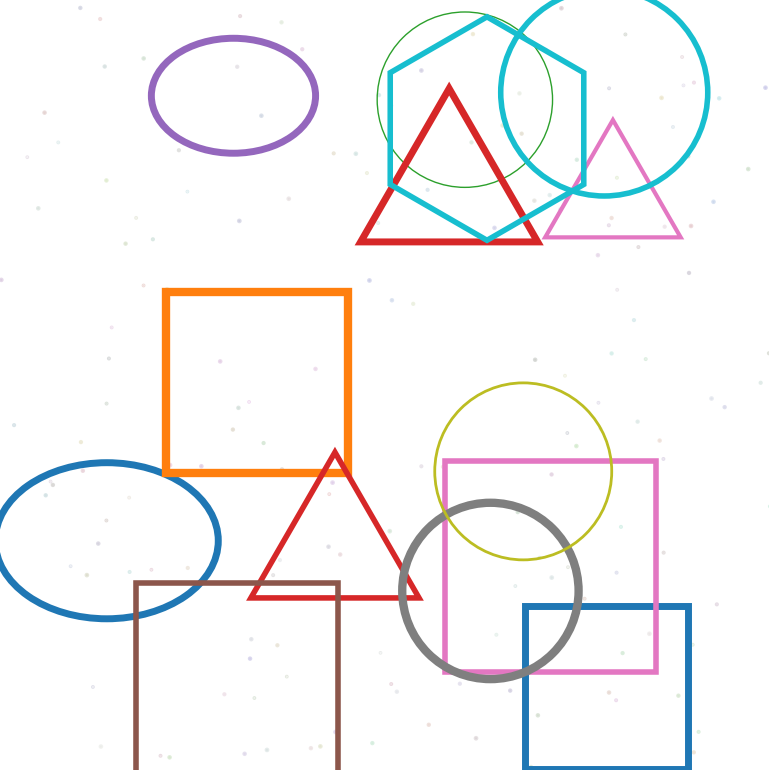[{"shape": "square", "thickness": 2.5, "radius": 0.53, "center": [0.788, 0.107]}, {"shape": "oval", "thickness": 2.5, "radius": 0.72, "center": [0.139, 0.298]}, {"shape": "square", "thickness": 3, "radius": 0.59, "center": [0.334, 0.503]}, {"shape": "circle", "thickness": 0.5, "radius": 0.57, "center": [0.604, 0.871]}, {"shape": "triangle", "thickness": 2, "radius": 0.63, "center": [0.435, 0.287]}, {"shape": "triangle", "thickness": 2.5, "radius": 0.66, "center": [0.583, 0.752]}, {"shape": "oval", "thickness": 2.5, "radius": 0.53, "center": [0.303, 0.876]}, {"shape": "square", "thickness": 2, "radius": 0.66, "center": [0.308, 0.112]}, {"shape": "square", "thickness": 2, "radius": 0.69, "center": [0.715, 0.264]}, {"shape": "triangle", "thickness": 1.5, "radius": 0.51, "center": [0.796, 0.743]}, {"shape": "circle", "thickness": 3, "radius": 0.57, "center": [0.637, 0.233]}, {"shape": "circle", "thickness": 1, "radius": 0.57, "center": [0.68, 0.388]}, {"shape": "circle", "thickness": 2, "radius": 0.67, "center": [0.785, 0.88]}, {"shape": "hexagon", "thickness": 2, "radius": 0.73, "center": [0.632, 0.833]}]